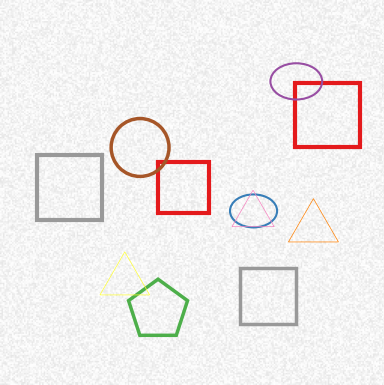[{"shape": "square", "thickness": 3, "radius": 0.33, "center": [0.477, 0.513]}, {"shape": "square", "thickness": 3, "radius": 0.42, "center": [0.851, 0.701]}, {"shape": "oval", "thickness": 1.5, "radius": 0.31, "center": [0.659, 0.452]}, {"shape": "pentagon", "thickness": 2.5, "radius": 0.4, "center": [0.411, 0.194]}, {"shape": "oval", "thickness": 1.5, "radius": 0.34, "center": [0.77, 0.789]}, {"shape": "triangle", "thickness": 0.5, "radius": 0.38, "center": [0.814, 0.409]}, {"shape": "triangle", "thickness": 0.5, "radius": 0.37, "center": [0.324, 0.271]}, {"shape": "circle", "thickness": 2.5, "radius": 0.38, "center": [0.364, 0.617]}, {"shape": "triangle", "thickness": 0.5, "radius": 0.32, "center": [0.657, 0.443]}, {"shape": "square", "thickness": 3, "radius": 0.42, "center": [0.181, 0.513]}, {"shape": "square", "thickness": 2.5, "radius": 0.36, "center": [0.696, 0.231]}]